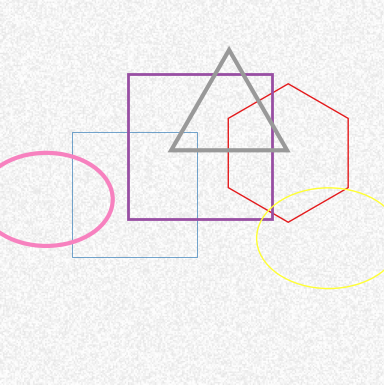[{"shape": "hexagon", "thickness": 1, "radius": 0.9, "center": [0.749, 0.603]}, {"shape": "square", "thickness": 0.5, "radius": 0.81, "center": [0.349, 0.494]}, {"shape": "square", "thickness": 2, "radius": 0.94, "center": [0.52, 0.619]}, {"shape": "oval", "thickness": 1, "radius": 0.93, "center": [0.853, 0.381]}, {"shape": "oval", "thickness": 3, "radius": 0.86, "center": [0.12, 0.482]}, {"shape": "triangle", "thickness": 3, "radius": 0.87, "center": [0.595, 0.697]}]